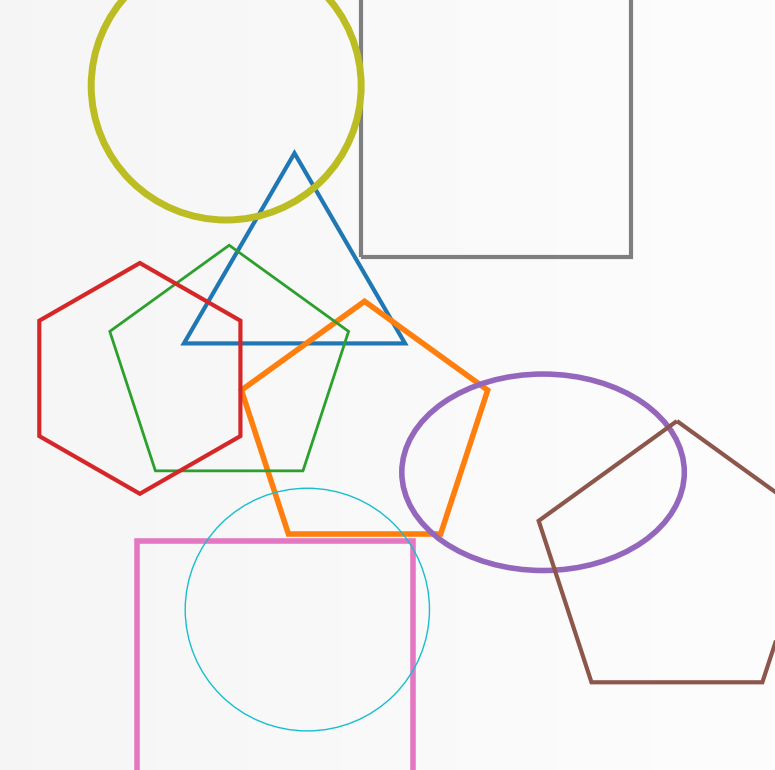[{"shape": "triangle", "thickness": 1.5, "radius": 0.82, "center": [0.38, 0.636]}, {"shape": "pentagon", "thickness": 2, "radius": 0.84, "center": [0.47, 0.442]}, {"shape": "pentagon", "thickness": 1, "radius": 0.81, "center": [0.296, 0.52]}, {"shape": "hexagon", "thickness": 1.5, "radius": 0.75, "center": [0.18, 0.509]}, {"shape": "oval", "thickness": 2, "radius": 0.91, "center": [0.701, 0.387]}, {"shape": "pentagon", "thickness": 1.5, "radius": 0.94, "center": [0.873, 0.266]}, {"shape": "square", "thickness": 2, "radius": 0.89, "center": [0.354, 0.119]}, {"shape": "square", "thickness": 1.5, "radius": 0.87, "center": [0.641, 0.841]}, {"shape": "circle", "thickness": 2.5, "radius": 0.87, "center": [0.292, 0.888]}, {"shape": "circle", "thickness": 0.5, "radius": 0.79, "center": [0.397, 0.208]}]